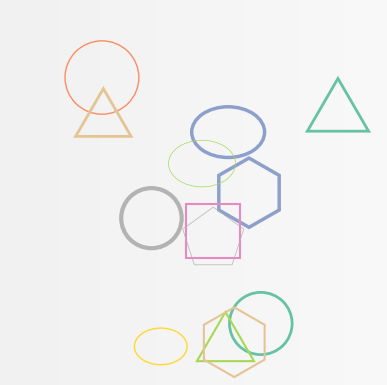[{"shape": "circle", "thickness": 2, "radius": 0.4, "center": [0.673, 0.16]}, {"shape": "triangle", "thickness": 2, "radius": 0.46, "center": [0.872, 0.705]}, {"shape": "circle", "thickness": 1, "radius": 0.48, "center": [0.263, 0.799]}, {"shape": "oval", "thickness": 2.5, "radius": 0.47, "center": [0.589, 0.657]}, {"shape": "hexagon", "thickness": 2.5, "radius": 0.45, "center": [0.643, 0.499]}, {"shape": "square", "thickness": 1.5, "radius": 0.35, "center": [0.549, 0.401]}, {"shape": "oval", "thickness": 0.5, "radius": 0.43, "center": [0.521, 0.575]}, {"shape": "triangle", "thickness": 1.5, "radius": 0.43, "center": [0.582, 0.104]}, {"shape": "oval", "thickness": 1, "radius": 0.34, "center": [0.415, 0.1]}, {"shape": "hexagon", "thickness": 1.5, "radius": 0.45, "center": [0.605, 0.111]}, {"shape": "triangle", "thickness": 2, "radius": 0.41, "center": [0.267, 0.687]}, {"shape": "pentagon", "thickness": 0.5, "radius": 0.41, "center": [0.55, 0.379]}, {"shape": "circle", "thickness": 3, "radius": 0.39, "center": [0.391, 0.433]}]